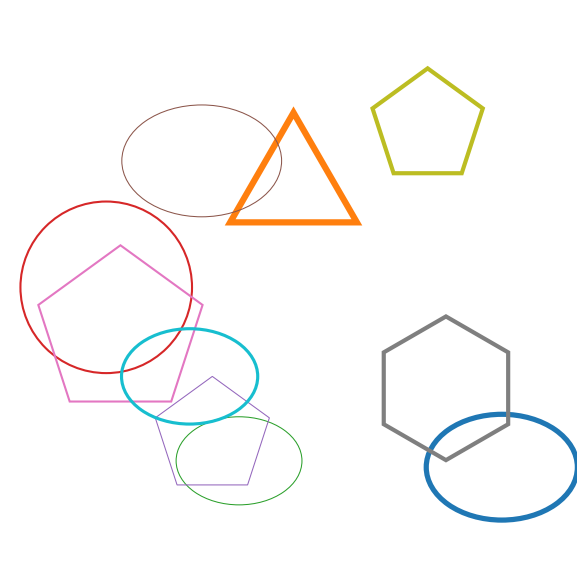[{"shape": "oval", "thickness": 2.5, "radius": 0.65, "center": [0.869, 0.19]}, {"shape": "triangle", "thickness": 3, "radius": 0.63, "center": [0.508, 0.677]}, {"shape": "oval", "thickness": 0.5, "radius": 0.54, "center": [0.414, 0.201]}, {"shape": "circle", "thickness": 1, "radius": 0.74, "center": [0.184, 0.502]}, {"shape": "pentagon", "thickness": 0.5, "radius": 0.52, "center": [0.368, 0.243]}, {"shape": "oval", "thickness": 0.5, "radius": 0.69, "center": [0.349, 0.721]}, {"shape": "pentagon", "thickness": 1, "radius": 0.75, "center": [0.209, 0.425]}, {"shape": "hexagon", "thickness": 2, "radius": 0.62, "center": [0.772, 0.327]}, {"shape": "pentagon", "thickness": 2, "radius": 0.5, "center": [0.741, 0.78]}, {"shape": "oval", "thickness": 1.5, "radius": 0.59, "center": [0.328, 0.347]}]